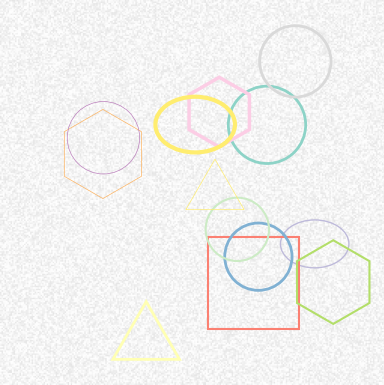[{"shape": "circle", "thickness": 2, "radius": 0.5, "center": [0.693, 0.676]}, {"shape": "triangle", "thickness": 2, "radius": 0.5, "center": [0.38, 0.117]}, {"shape": "oval", "thickness": 1, "radius": 0.44, "center": [0.817, 0.367]}, {"shape": "square", "thickness": 1.5, "radius": 0.6, "center": [0.658, 0.264]}, {"shape": "circle", "thickness": 2, "radius": 0.44, "center": [0.671, 0.333]}, {"shape": "hexagon", "thickness": 0.5, "radius": 0.58, "center": [0.267, 0.6]}, {"shape": "hexagon", "thickness": 1.5, "radius": 0.54, "center": [0.866, 0.267]}, {"shape": "hexagon", "thickness": 2.5, "radius": 0.45, "center": [0.569, 0.709]}, {"shape": "circle", "thickness": 2, "radius": 0.46, "center": [0.767, 0.841]}, {"shape": "circle", "thickness": 0.5, "radius": 0.47, "center": [0.269, 0.642]}, {"shape": "circle", "thickness": 1.5, "radius": 0.41, "center": [0.616, 0.404]}, {"shape": "triangle", "thickness": 0.5, "radius": 0.44, "center": [0.558, 0.499]}, {"shape": "oval", "thickness": 3, "radius": 0.52, "center": [0.507, 0.676]}]